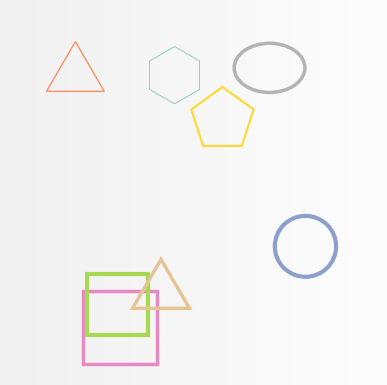[{"shape": "hexagon", "thickness": 0.5, "radius": 0.37, "center": [0.451, 0.805]}, {"shape": "triangle", "thickness": 1, "radius": 0.43, "center": [0.195, 0.806]}, {"shape": "circle", "thickness": 3, "radius": 0.4, "center": [0.788, 0.36]}, {"shape": "square", "thickness": 2.5, "radius": 0.47, "center": [0.31, 0.148]}, {"shape": "square", "thickness": 3, "radius": 0.39, "center": [0.304, 0.209]}, {"shape": "pentagon", "thickness": 1.5, "radius": 0.42, "center": [0.574, 0.689]}, {"shape": "triangle", "thickness": 2.5, "radius": 0.42, "center": [0.416, 0.241]}, {"shape": "oval", "thickness": 2.5, "radius": 0.46, "center": [0.696, 0.824]}]